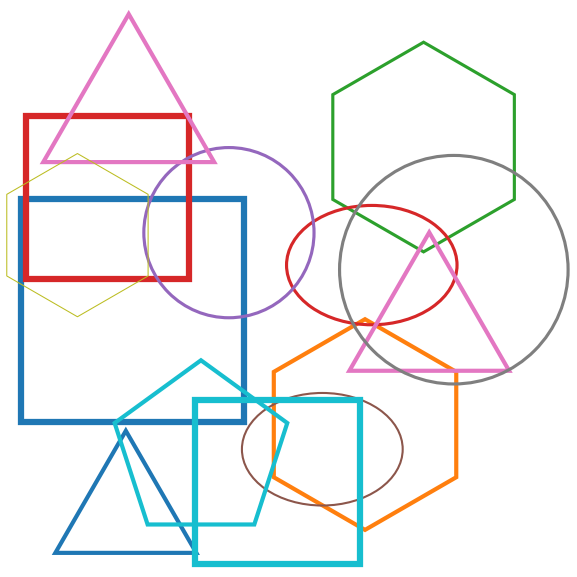[{"shape": "triangle", "thickness": 2, "radius": 0.7, "center": [0.218, 0.112]}, {"shape": "square", "thickness": 3, "radius": 0.96, "center": [0.23, 0.462]}, {"shape": "hexagon", "thickness": 2, "radius": 0.91, "center": [0.632, 0.264]}, {"shape": "hexagon", "thickness": 1.5, "radius": 0.91, "center": [0.733, 0.745]}, {"shape": "square", "thickness": 3, "radius": 0.7, "center": [0.186, 0.658]}, {"shape": "oval", "thickness": 1.5, "radius": 0.74, "center": [0.644, 0.54]}, {"shape": "circle", "thickness": 1.5, "radius": 0.74, "center": [0.396, 0.596]}, {"shape": "oval", "thickness": 1, "radius": 0.7, "center": [0.558, 0.221]}, {"shape": "triangle", "thickness": 2, "radius": 0.8, "center": [0.743, 0.437]}, {"shape": "triangle", "thickness": 2, "radius": 0.85, "center": [0.223, 0.804]}, {"shape": "circle", "thickness": 1.5, "radius": 0.99, "center": [0.786, 0.532]}, {"shape": "hexagon", "thickness": 0.5, "radius": 0.71, "center": [0.134, 0.592]}, {"shape": "square", "thickness": 3, "radius": 0.71, "center": [0.481, 0.165]}, {"shape": "pentagon", "thickness": 2, "radius": 0.79, "center": [0.348, 0.218]}]